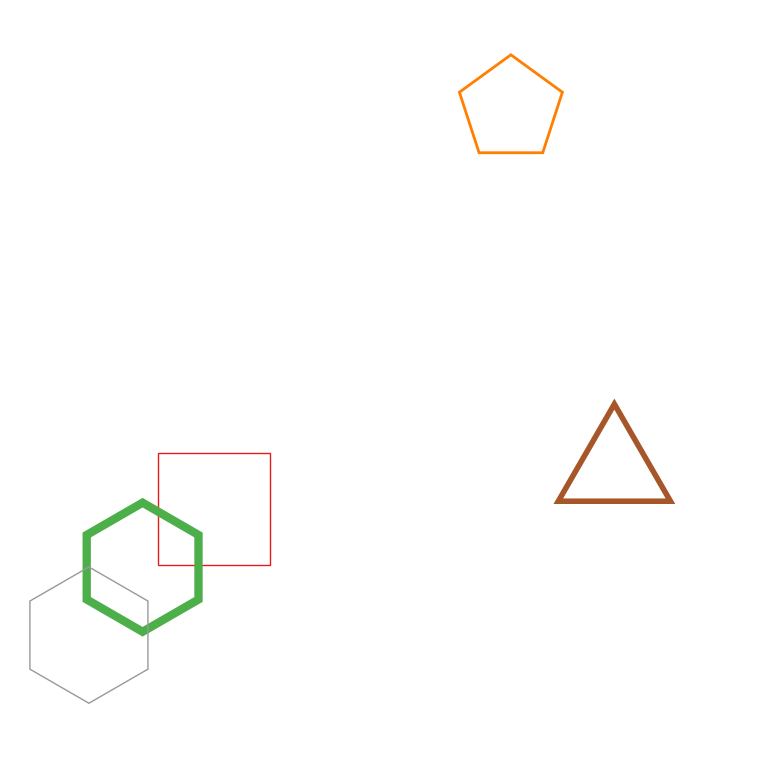[{"shape": "square", "thickness": 0.5, "radius": 0.37, "center": [0.278, 0.339]}, {"shape": "hexagon", "thickness": 3, "radius": 0.42, "center": [0.185, 0.263]}, {"shape": "pentagon", "thickness": 1, "radius": 0.35, "center": [0.664, 0.859]}, {"shape": "triangle", "thickness": 2, "radius": 0.42, "center": [0.798, 0.391]}, {"shape": "hexagon", "thickness": 0.5, "radius": 0.44, "center": [0.115, 0.175]}]